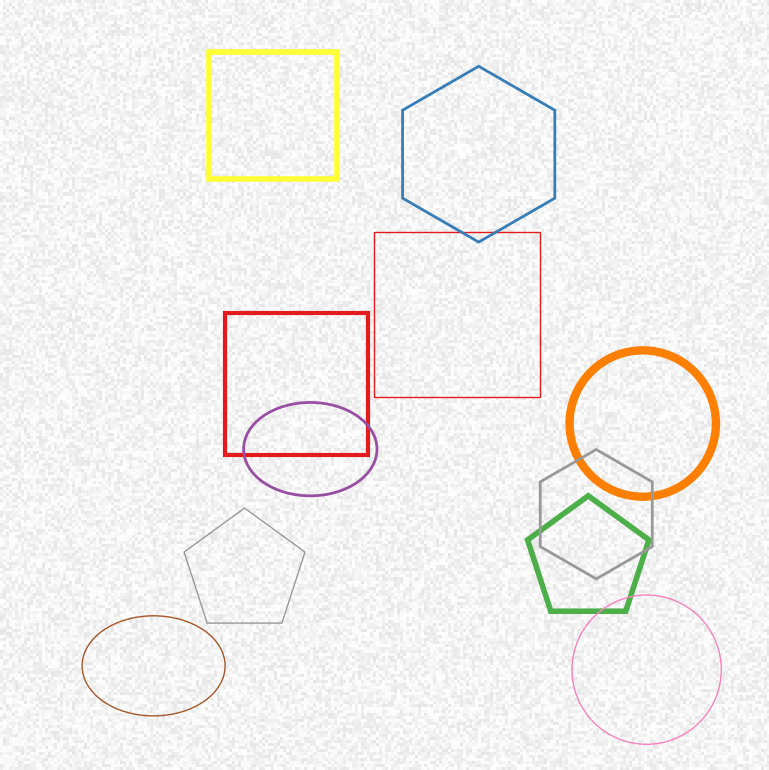[{"shape": "square", "thickness": 0.5, "radius": 0.54, "center": [0.594, 0.592]}, {"shape": "square", "thickness": 1.5, "radius": 0.46, "center": [0.385, 0.501]}, {"shape": "hexagon", "thickness": 1, "radius": 0.57, "center": [0.622, 0.8]}, {"shape": "pentagon", "thickness": 2, "radius": 0.41, "center": [0.764, 0.273]}, {"shape": "oval", "thickness": 1, "radius": 0.43, "center": [0.403, 0.417]}, {"shape": "circle", "thickness": 3, "radius": 0.48, "center": [0.835, 0.45]}, {"shape": "square", "thickness": 2, "radius": 0.41, "center": [0.355, 0.85]}, {"shape": "oval", "thickness": 0.5, "radius": 0.46, "center": [0.199, 0.135]}, {"shape": "circle", "thickness": 0.5, "radius": 0.48, "center": [0.84, 0.13]}, {"shape": "hexagon", "thickness": 1, "radius": 0.42, "center": [0.774, 0.332]}, {"shape": "pentagon", "thickness": 0.5, "radius": 0.41, "center": [0.318, 0.258]}]